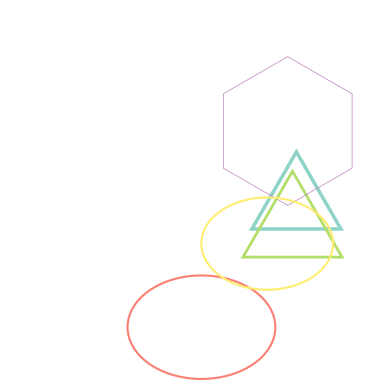[{"shape": "triangle", "thickness": 2.5, "radius": 0.67, "center": [0.77, 0.472]}, {"shape": "oval", "thickness": 1.5, "radius": 0.96, "center": [0.523, 0.15]}, {"shape": "triangle", "thickness": 2, "radius": 0.74, "center": [0.76, 0.406]}, {"shape": "hexagon", "thickness": 0.5, "radius": 0.97, "center": [0.747, 0.66]}, {"shape": "oval", "thickness": 1.5, "radius": 0.86, "center": [0.694, 0.367]}]